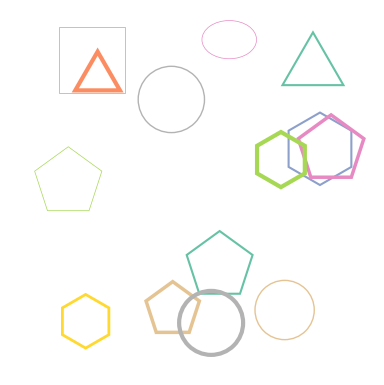[{"shape": "triangle", "thickness": 1.5, "radius": 0.46, "center": [0.813, 0.825]}, {"shape": "pentagon", "thickness": 1.5, "radius": 0.45, "center": [0.571, 0.31]}, {"shape": "triangle", "thickness": 3, "radius": 0.34, "center": [0.254, 0.799]}, {"shape": "square", "thickness": 0.5, "radius": 0.43, "center": [0.24, 0.844]}, {"shape": "hexagon", "thickness": 1.5, "radius": 0.47, "center": [0.831, 0.614]}, {"shape": "pentagon", "thickness": 2.5, "radius": 0.45, "center": [0.86, 0.612]}, {"shape": "oval", "thickness": 0.5, "radius": 0.35, "center": [0.595, 0.897]}, {"shape": "hexagon", "thickness": 3, "radius": 0.36, "center": [0.73, 0.585]}, {"shape": "pentagon", "thickness": 0.5, "radius": 0.46, "center": [0.177, 0.527]}, {"shape": "hexagon", "thickness": 2, "radius": 0.35, "center": [0.222, 0.166]}, {"shape": "circle", "thickness": 1, "radius": 0.38, "center": [0.739, 0.195]}, {"shape": "pentagon", "thickness": 2.5, "radius": 0.36, "center": [0.449, 0.196]}, {"shape": "circle", "thickness": 3, "radius": 0.42, "center": [0.548, 0.161]}, {"shape": "circle", "thickness": 1, "radius": 0.43, "center": [0.445, 0.742]}]